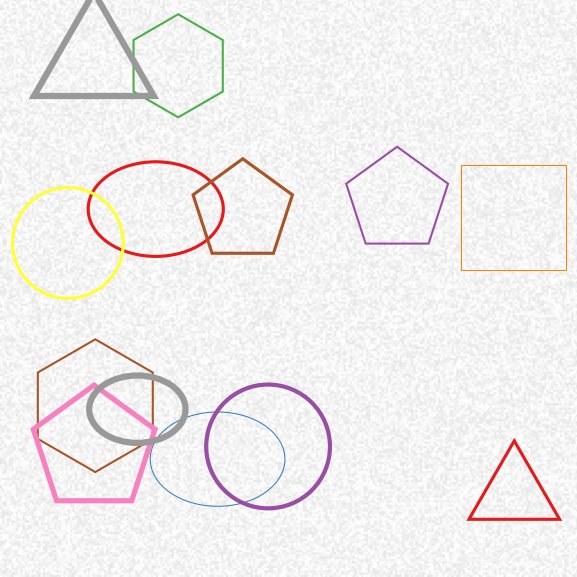[{"shape": "oval", "thickness": 1.5, "radius": 0.58, "center": [0.27, 0.637]}, {"shape": "triangle", "thickness": 1.5, "radius": 0.45, "center": [0.891, 0.145]}, {"shape": "oval", "thickness": 0.5, "radius": 0.58, "center": [0.377, 0.204]}, {"shape": "hexagon", "thickness": 1, "radius": 0.45, "center": [0.309, 0.885]}, {"shape": "circle", "thickness": 2, "radius": 0.54, "center": [0.464, 0.226]}, {"shape": "pentagon", "thickness": 1, "radius": 0.46, "center": [0.688, 0.652]}, {"shape": "square", "thickness": 0.5, "radius": 0.45, "center": [0.888, 0.623]}, {"shape": "circle", "thickness": 1.5, "radius": 0.48, "center": [0.118, 0.578]}, {"shape": "pentagon", "thickness": 1.5, "radius": 0.45, "center": [0.42, 0.634]}, {"shape": "hexagon", "thickness": 1, "radius": 0.57, "center": [0.165, 0.297]}, {"shape": "pentagon", "thickness": 2.5, "radius": 0.55, "center": [0.163, 0.222]}, {"shape": "triangle", "thickness": 3, "radius": 0.6, "center": [0.163, 0.893]}, {"shape": "oval", "thickness": 3, "radius": 0.42, "center": [0.238, 0.291]}]